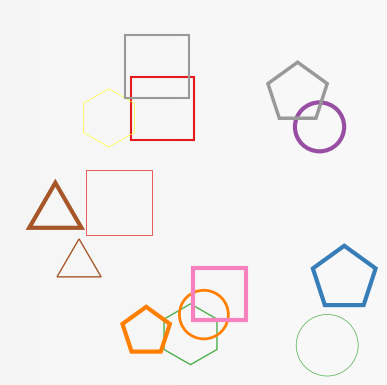[{"shape": "square", "thickness": 0.5, "radius": 0.42, "center": [0.307, 0.474]}, {"shape": "square", "thickness": 1.5, "radius": 0.41, "center": [0.42, 0.719]}, {"shape": "pentagon", "thickness": 3, "radius": 0.43, "center": [0.888, 0.276]}, {"shape": "hexagon", "thickness": 1, "radius": 0.39, "center": [0.492, 0.132]}, {"shape": "circle", "thickness": 0.5, "radius": 0.4, "center": [0.844, 0.103]}, {"shape": "circle", "thickness": 3, "radius": 0.32, "center": [0.825, 0.67]}, {"shape": "circle", "thickness": 2, "radius": 0.32, "center": [0.526, 0.183]}, {"shape": "pentagon", "thickness": 3, "radius": 0.32, "center": [0.377, 0.139]}, {"shape": "hexagon", "thickness": 0.5, "radius": 0.38, "center": [0.281, 0.694]}, {"shape": "triangle", "thickness": 3, "radius": 0.39, "center": [0.143, 0.447]}, {"shape": "triangle", "thickness": 1, "radius": 0.33, "center": [0.204, 0.314]}, {"shape": "square", "thickness": 3, "radius": 0.34, "center": [0.567, 0.236]}, {"shape": "square", "thickness": 1.5, "radius": 0.41, "center": [0.406, 0.827]}, {"shape": "pentagon", "thickness": 2.5, "radius": 0.4, "center": [0.768, 0.758]}]